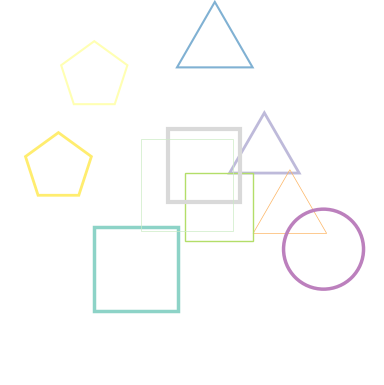[{"shape": "square", "thickness": 2.5, "radius": 0.54, "center": [0.353, 0.302]}, {"shape": "pentagon", "thickness": 1.5, "radius": 0.45, "center": [0.245, 0.803]}, {"shape": "triangle", "thickness": 2, "radius": 0.52, "center": [0.687, 0.603]}, {"shape": "triangle", "thickness": 1.5, "radius": 0.57, "center": [0.558, 0.882]}, {"shape": "triangle", "thickness": 0.5, "radius": 0.55, "center": [0.753, 0.449]}, {"shape": "square", "thickness": 1, "radius": 0.44, "center": [0.569, 0.462]}, {"shape": "square", "thickness": 3, "radius": 0.47, "center": [0.53, 0.571]}, {"shape": "circle", "thickness": 2.5, "radius": 0.52, "center": [0.84, 0.353]}, {"shape": "square", "thickness": 0.5, "radius": 0.6, "center": [0.485, 0.519]}, {"shape": "pentagon", "thickness": 2, "radius": 0.45, "center": [0.152, 0.566]}]